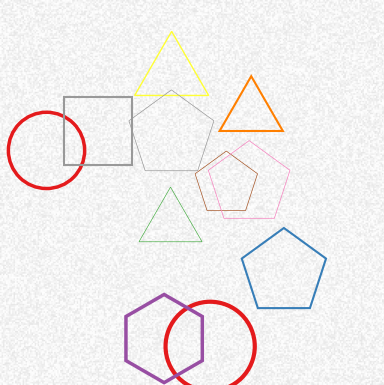[{"shape": "circle", "thickness": 3, "radius": 0.58, "center": [0.546, 0.1]}, {"shape": "circle", "thickness": 2.5, "radius": 0.5, "center": [0.121, 0.609]}, {"shape": "pentagon", "thickness": 1.5, "radius": 0.58, "center": [0.737, 0.293]}, {"shape": "triangle", "thickness": 0.5, "radius": 0.47, "center": [0.443, 0.419]}, {"shape": "hexagon", "thickness": 2.5, "radius": 0.57, "center": [0.426, 0.121]}, {"shape": "triangle", "thickness": 1.5, "radius": 0.47, "center": [0.653, 0.707]}, {"shape": "triangle", "thickness": 1, "radius": 0.55, "center": [0.446, 0.808]}, {"shape": "pentagon", "thickness": 0.5, "radius": 0.43, "center": [0.588, 0.522]}, {"shape": "pentagon", "thickness": 0.5, "radius": 0.56, "center": [0.647, 0.523]}, {"shape": "square", "thickness": 1.5, "radius": 0.44, "center": [0.255, 0.659]}, {"shape": "pentagon", "thickness": 0.5, "radius": 0.58, "center": [0.445, 0.65]}]